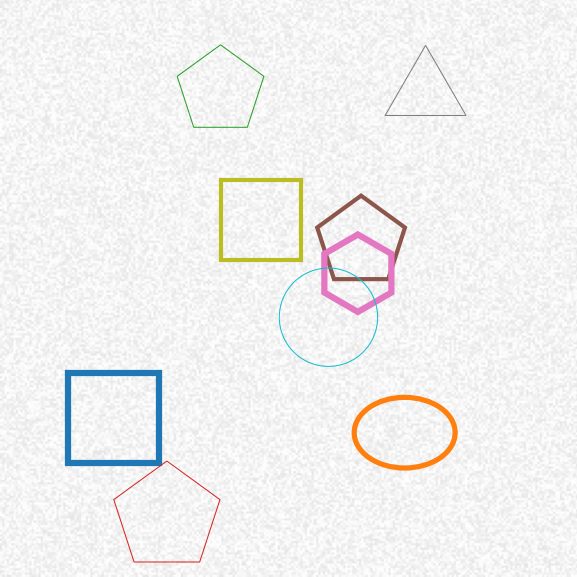[{"shape": "square", "thickness": 3, "radius": 0.39, "center": [0.197, 0.275]}, {"shape": "oval", "thickness": 2.5, "radius": 0.44, "center": [0.701, 0.25]}, {"shape": "pentagon", "thickness": 0.5, "radius": 0.39, "center": [0.382, 0.843]}, {"shape": "pentagon", "thickness": 0.5, "radius": 0.48, "center": [0.289, 0.104]}, {"shape": "pentagon", "thickness": 2, "radius": 0.4, "center": [0.625, 0.58]}, {"shape": "hexagon", "thickness": 3, "radius": 0.34, "center": [0.62, 0.526]}, {"shape": "triangle", "thickness": 0.5, "radius": 0.4, "center": [0.737, 0.84]}, {"shape": "square", "thickness": 2, "radius": 0.35, "center": [0.451, 0.618]}, {"shape": "circle", "thickness": 0.5, "radius": 0.43, "center": [0.569, 0.45]}]